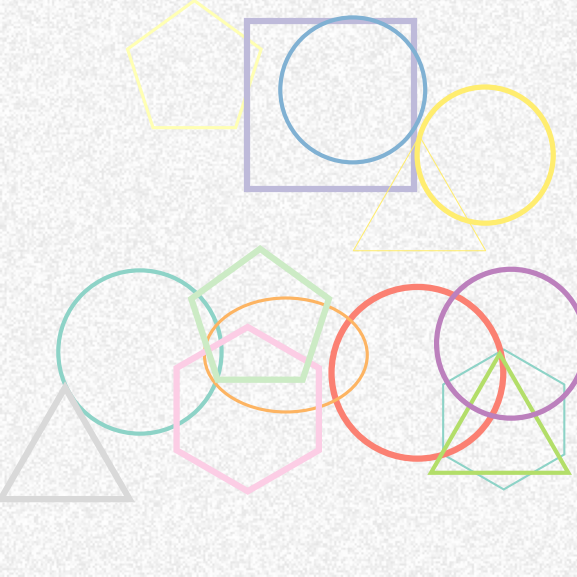[{"shape": "hexagon", "thickness": 1, "radius": 0.61, "center": [0.872, 0.273]}, {"shape": "circle", "thickness": 2, "radius": 0.71, "center": [0.242, 0.39]}, {"shape": "pentagon", "thickness": 1.5, "radius": 0.61, "center": [0.336, 0.876]}, {"shape": "square", "thickness": 3, "radius": 0.72, "center": [0.572, 0.817]}, {"shape": "circle", "thickness": 3, "radius": 0.74, "center": [0.723, 0.354]}, {"shape": "circle", "thickness": 2, "radius": 0.63, "center": [0.611, 0.843]}, {"shape": "oval", "thickness": 1.5, "radius": 0.7, "center": [0.495, 0.384]}, {"shape": "triangle", "thickness": 2, "radius": 0.69, "center": [0.865, 0.249]}, {"shape": "hexagon", "thickness": 3, "radius": 0.71, "center": [0.429, 0.291]}, {"shape": "triangle", "thickness": 3, "radius": 0.64, "center": [0.113, 0.199]}, {"shape": "circle", "thickness": 2.5, "radius": 0.64, "center": [0.885, 0.404]}, {"shape": "pentagon", "thickness": 3, "radius": 0.63, "center": [0.45, 0.443]}, {"shape": "triangle", "thickness": 0.5, "radius": 0.66, "center": [0.726, 0.631]}, {"shape": "circle", "thickness": 2.5, "radius": 0.59, "center": [0.84, 0.731]}]